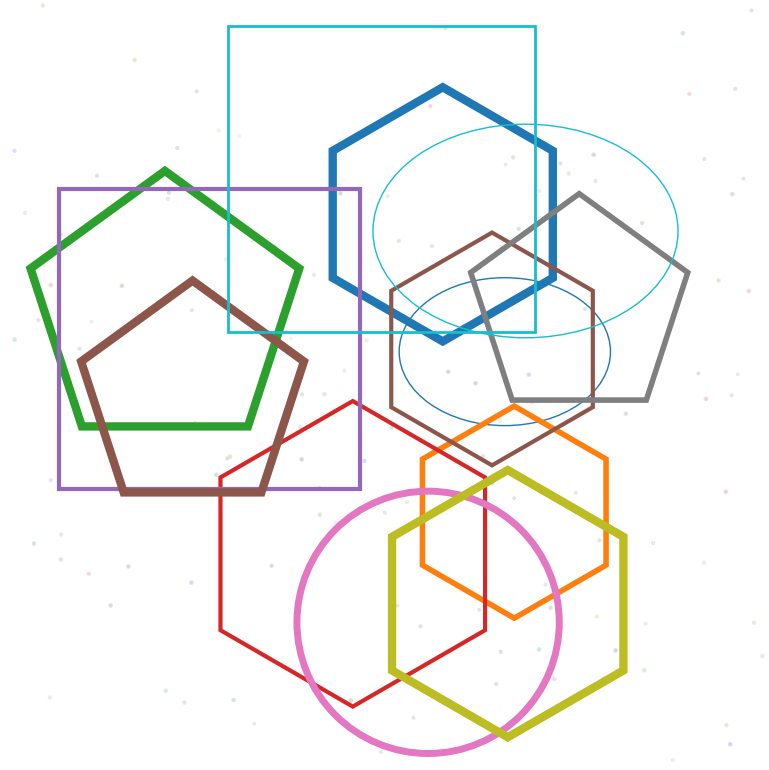[{"shape": "oval", "thickness": 0.5, "radius": 0.69, "center": [0.656, 0.543]}, {"shape": "hexagon", "thickness": 3, "radius": 0.83, "center": [0.575, 0.722]}, {"shape": "hexagon", "thickness": 2, "radius": 0.69, "center": [0.668, 0.335]}, {"shape": "pentagon", "thickness": 3, "radius": 0.92, "center": [0.214, 0.595]}, {"shape": "hexagon", "thickness": 1.5, "radius": 0.99, "center": [0.458, 0.281]}, {"shape": "square", "thickness": 1.5, "radius": 0.98, "center": [0.272, 0.56]}, {"shape": "hexagon", "thickness": 1.5, "radius": 0.76, "center": [0.639, 0.547]}, {"shape": "pentagon", "thickness": 3, "radius": 0.76, "center": [0.25, 0.484]}, {"shape": "circle", "thickness": 2.5, "radius": 0.85, "center": [0.556, 0.192]}, {"shape": "pentagon", "thickness": 2, "radius": 0.74, "center": [0.752, 0.6]}, {"shape": "hexagon", "thickness": 3, "radius": 0.87, "center": [0.659, 0.216]}, {"shape": "square", "thickness": 1, "radius": 1.0, "center": [0.496, 0.768]}, {"shape": "oval", "thickness": 0.5, "radius": 0.99, "center": [0.682, 0.7]}]